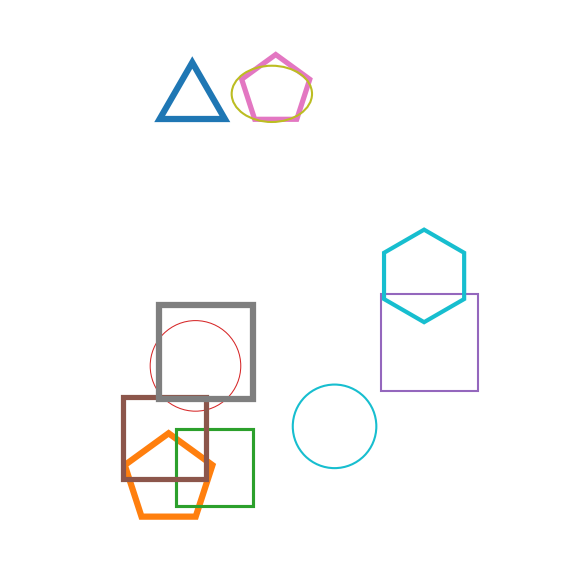[{"shape": "triangle", "thickness": 3, "radius": 0.33, "center": [0.333, 0.826]}, {"shape": "pentagon", "thickness": 3, "radius": 0.4, "center": [0.292, 0.169]}, {"shape": "square", "thickness": 1.5, "radius": 0.33, "center": [0.372, 0.19]}, {"shape": "circle", "thickness": 0.5, "radius": 0.39, "center": [0.338, 0.366]}, {"shape": "square", "thickness": 1, "radius": 0.42, "center": [0.743, 0.406]}, {"shape": "square", "thickness": 2.5, "radius": 0.36, "center": [0.284, 0.241]}, {"shape": "pentagon", "thickness": 2.5, "radius": 0.31, "center": [0.477, 0.843]}, {"shape": "square", "thickness": 3, "radius": 0.41, "center": [0.356, 0.389]}, {"shape": "oval", "thickness": 1, "radius": 0.35, "center": [0.471, 0.837]}, {"shape": "hexagon", "thickness": 2, "radius": 0.4, "center": [0.734, 0.521]}, {"shape": "circle", "thickness": 1, "radius": 0.36, "center": [0.579, 0.261]}]